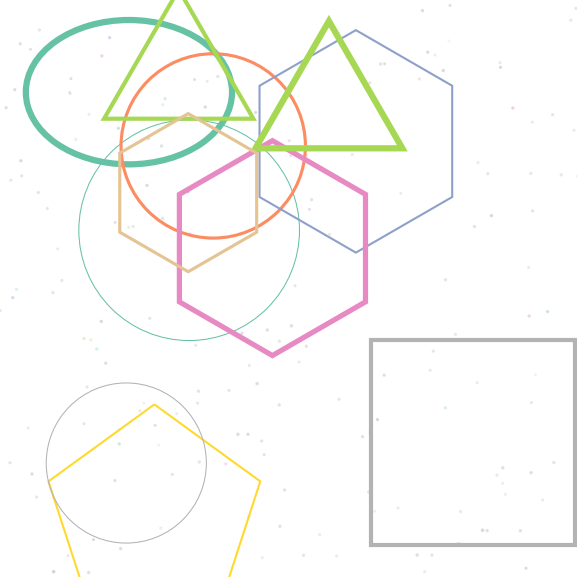[{"shape": "circle", "thickness": 0.5, "radius": 0.96, "center": [0.328, 0.6]}, {"shape": "oval", "thickness": 3, "radius": 0.89, "center": [0.223, 0.84]}, {"shape": "circle", "thickness": 1.5, "radius": 0.8, "center": [0.369, 0.746]}, {"shape": "hexagon", "thickness": 1, "radius": 0.96, "center": [0.616, 0.754]}, {"shape": "hexagon", "thickness": 2.5, "radius": 0.93, "center": [0.472, 0.57]}, {"shape": "triangle", "thickness": 2, "radius": 0.75, "center": [0.309, 0.868]}, {"shape": "triangle", "thickness": 3, "radius": 0.73, "center": [0.57, 0.816]}, {"shape": "pentagon", "thickness": 1, "radius": 0.96, "center": [0.267, 0.106]}, {"shape": "hexagon", "thickness": 1.5, "radius": 0.68, "center": [0.326, 0.666]}, {"shape": "circle", "thickness": 0.5, "radius": 0.69, "center": [0.219, 0.197]}, {"shape": "square", "thickness": 2, "radius": 0.88, "center": [0.819, 0.233]}]